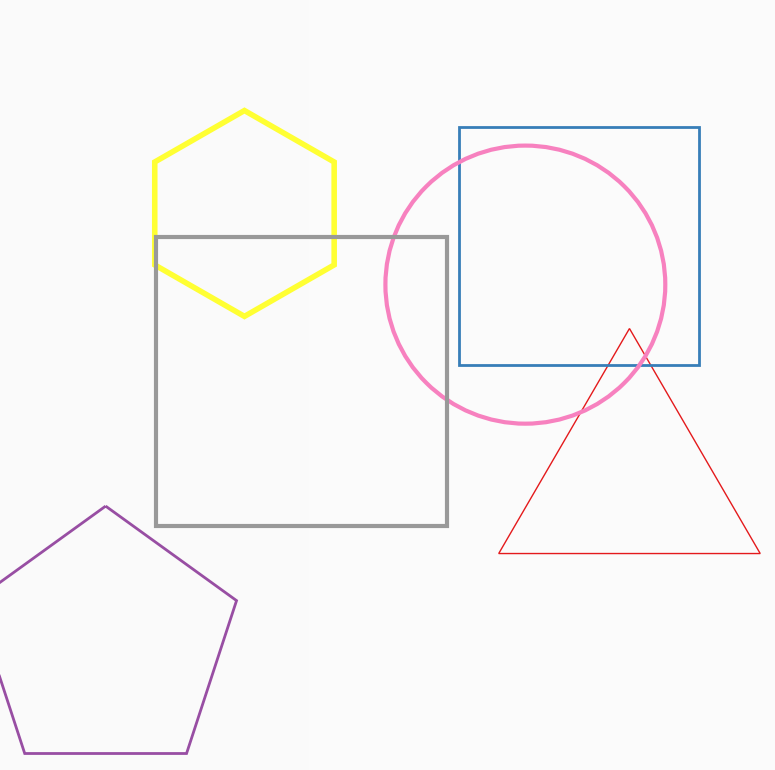[{"shape": "triangle", "thickness": 0.5, "radius": 0.97, "center": [0.812, 0.379]}, {"shape": "square", "thickness": 1, "radius": 0.77, "center": [0.747, 0.68]}, {"shape": "pentagon", "thickness": 1, "radius": 0.89, "center": [0.136, 0.165]}, {"shape": "hexagon", "thickness": 2, "radius": 0.67, "center": [0.315, 0.723]}, {"shape": "circle", "thickness": 1.5, "radius": 0.9, "center": [0.678, 0.63]}, {"shape": "square", "thickness": 1.5, "radius": 0.94, "center": [0.389, 0.504]}]